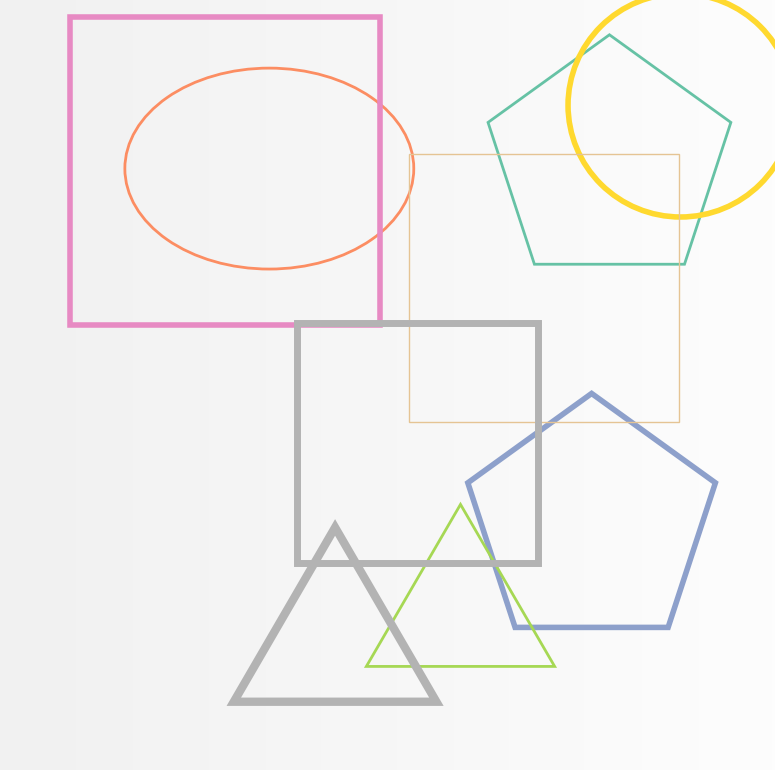[{"shape": "pentagon", "thickness": 1, "radius": 0.82, "center": [0.786, 0.79]}, {"shape": "oval", "thickness": 1, "radius": 0.93, "center": [0.348, 0.781]}, {"shape": "pentagon", "thickness": 2, "radius": 0.84, "center": [0.763, 0.321]}, {"shape": "square", "thickness": 2, "radius": 1.0, "center": [0.29, 0.778]}, {"shape": "triangle", "thickness": 1, "radius": 0.7, "center": [0.594, 0.205]}, {"shape": "circle", "thickness": 2, "radius": 0.73, "center": [0.878, 0.863]}, {"shape": "square", "thickness": 0.5, "radius": 0.87, "center": [0.702, 0.626]}, {"shape": "triangle", "thickness": 3, "radius": 0.75, "center": [0.432, 0.164]}, {"shape": "square", "thickness": 2.5, "radius": 0.78, "center": [0.539, 0.425]}]